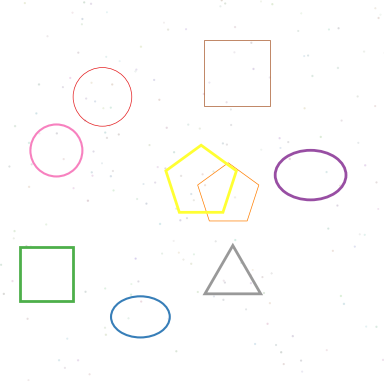[{"shape": "circle", "thickness": 0.5, "radius": 0.38, "center": [0.266, 0.748]}, {"shape": "oval", "thickness": 1.5, "radius": 0.38, "center": [0.365, 0.177]}, {"shape": "square", "thickness": 2, "radius": 0.35, "center": [0.121, 0.288]}, {"shape": "oval", "thickness": 2, "radius": 0.46, "center": [0.807, 0.545]}, {"shape": "pentagon", "thickness": 0.5, "radius": 0.42, "center": [0.593, 0.494]}, {"shape": "pentagon", "thickness": 2, "radius": 0.48, "center": [0.522, 0.526]}, {"shape": "square", "thickness": 0.5, "radius": 0.43, "center": [0.615, 0.81]}, {"shape": "circle", "thickness": 1.5, "radius": 0.34, "center": [0.146, 0.609]}, {"shape": "triangle", "thickness": 2, "radius": 0.42, "center": [0.605, 0.279]}]